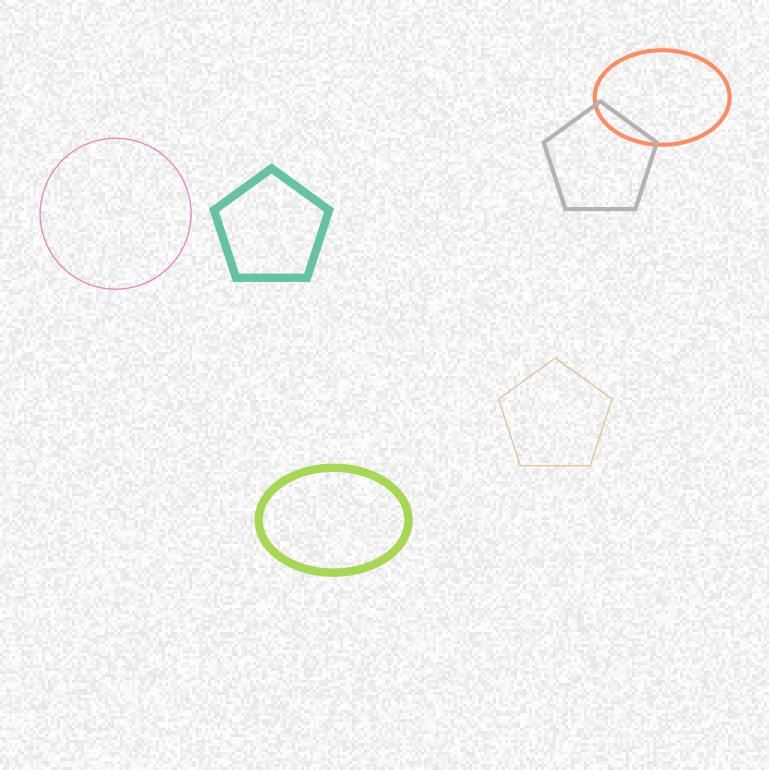[{"shape": "pentagon", "thickness": 3, "radius": 0.39, "center": [0.353, 0.703]}, {"shape": "oval", "thickness": 1.5, "radius": 0.44, "center": [0.86, 0.873]}, {"shape": "circle", "thickness": 0.5, "radius": 0.49, "center": [0.15, 0.722]}, {"shape": "oval", "thickness": 3, "radius": 0.49, "center": [0.433, 0.324]}, {"shape": "pentagon", "thickness": 0.5, "radius": 0.39, "center": [0.721, 0.458]}, {"shape": "pentagon", "thickness": 1.5, "radius": 0.39, "center": [0.78, 0.791]}]